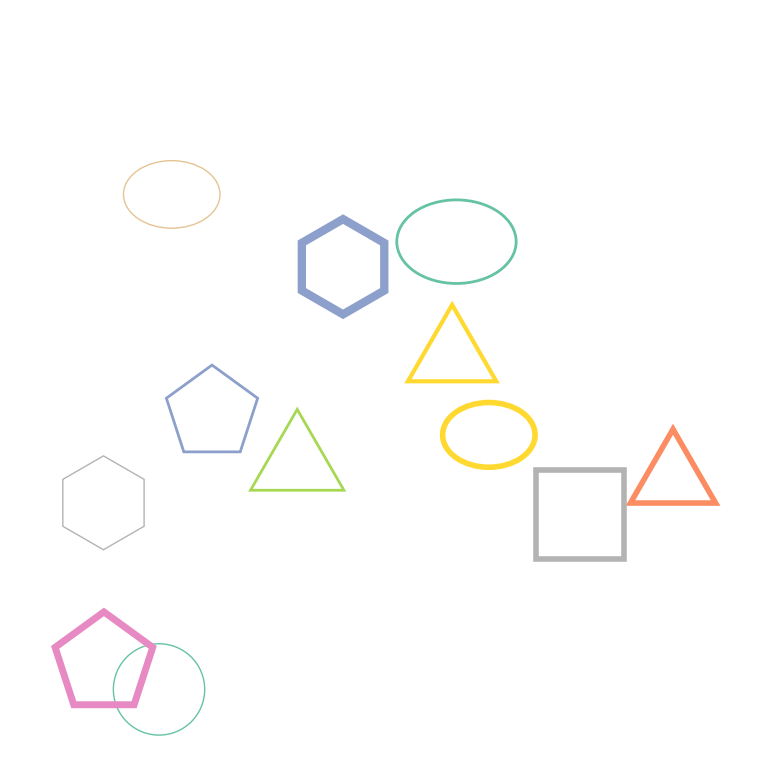[{"shape": "circle", "thickness": 0.5, "radius": 0.3, "center": [0.207, 0.105]}, {"shape": "oval", "thickness": 1, "radius": 0.39, "center": [0.593, 0.686]}, {"shape": "triangle", "thickness": 2, "radius": 0.32, "center": [0.874, 0.379]}, {"shape": "pentagon", "thickness": 1, "radius": 0.31, "center": [0.275, 0.464]}, {"shape": "hexagon", "thickness": 3, "radius": 0.31, "center": [0.446, 0.654]}, {"shape": "pentagon", "thickness": 2.5, "radius": 0.33, "center": [0.135, 0.139]}, {"shape": "triangle", "thickness": 1, "radius": 0.35, "center": [0.386, 0.398]}, {"shape": "triangle", "thickness": 1.5, "radius": 0.33, "center": [0.587, 0.538]}, {"shape": "oval", "thickness": 2, "radius": 0.3, "center": [0.635, 0.435]}, {"shape": "oval", "thickness": 0.5, "radius": 0.31, "center": [0.223, 0.748]}, {"shape": "square", "thickness": 2, "radius": 0.29, "center": [0.753, 0.332]}, {"shape": "hexagon", "thickness": 0.5, "radius": 0.3, "center": [0.134, 0.347]}]